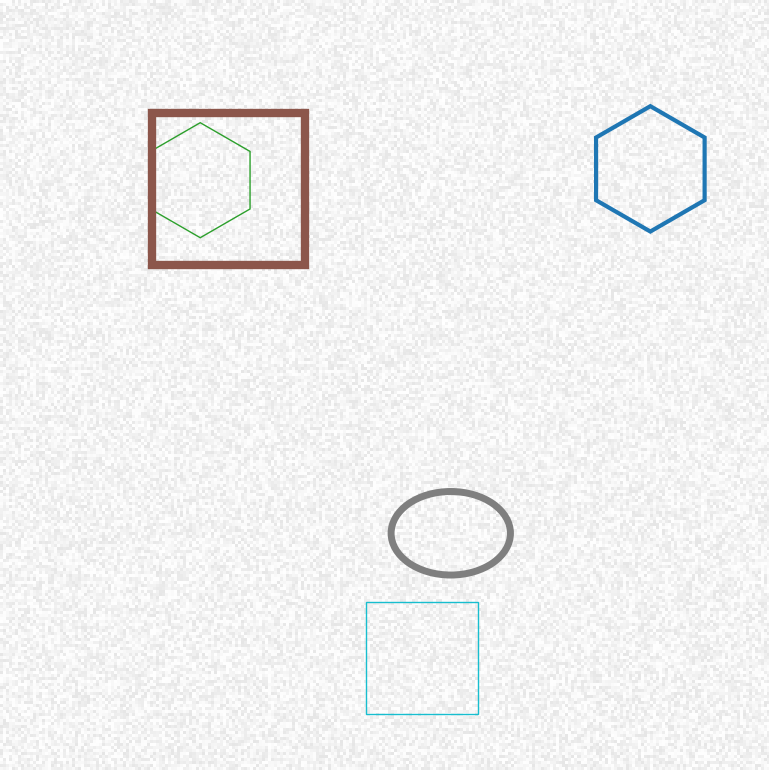[{"shape": "hexagon", "thickness": 1.5, "radius": 0.41, "center": [0.845, 0.781]}, {"shape": "hexagon", "thickness": 0.5, "radius": 0.37, "center": [0.26, 0.766]}, {"shape": "square", "thickness": 3, "radius": 0.5, "center": [0.296, 0.755]}, {"shape": "oval", "thickness": 2.5, "radius": 0.39, "center": [0.585, 0.307]}, {"shape": "square", "thickness": 0.5, "radius": 0.36, "center": [0.548, 0.146]}]